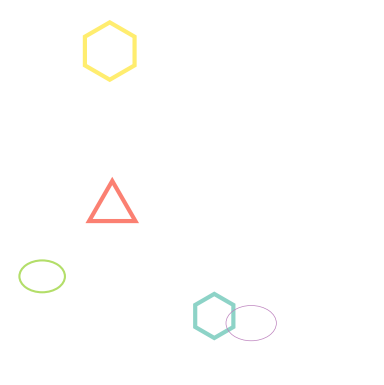[{"shape": "hexagon", "thickness": 3, "radius": 0.29, "center": [0.557, 0.179]}, {"shape": "triangle", "thickness": 3, "radius": 0.35, "center": [0.292, 0.461]}, {"shape": "oval", "thickness": 1.5, "radius": 0.3, "center": [0.11, 0.282]}, {"shape": "oval", "thickness": 0.5, "radius": 0.33, "center": [0.652, 0.161]}, {"shape": "hexagon", "thickness": 3, "radius": 0.37, "center": [0.285, 0.867]}]